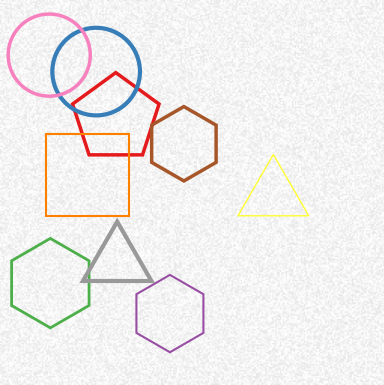[{"shape": "pentagon", "thickness": 2.5, "radius": 0.59, "center": [0.301, 0.693]}, {"shape": "circle", "thickness": 3, "radius": 0.57, "center": [0.25, 0.814]}, {"shape": "hexagon", "thickness": 2, "radius": 0.58, "center": [0.131, 0.265]}, {"shape": "hexagon", "thickness": 1.5, "radius": 0.5, "center": [0.441, 0.186]}, {"shape": "square", "thickness": 1.5, "radius": 0.53, "center": [0.227, 0.546]}, {"shape": "triangle", "thickness": 1, "radius": 0.53, "center": [0.71, 0.493]}, {"shape": "hexagon", "thickness": 2.5, "radius": 0.48, "center": [0.478, 0.627]}, {"shape": "circle", "thickness": 2.5, "radius": 0.53, "center": [0.128, 0.857]}, {"shape": "triangle", "thickness": 3, "radius": 0.51, "center": [0.304, 0.322]}]